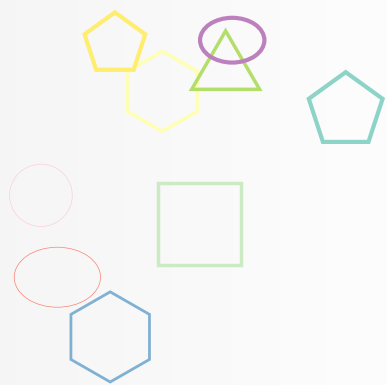[{"shape": "pentagon", "thickness": 3, "radius": 0.5, "center": [0.892, 0.712]}, {"shape": "hexagon", "thickness": 2.5, "radius": 0.52, "center": [0.419, 0.763]}, {"shape": "oval", "thickness": 0.5, "radius": 0.56, "center": [0.148, 0.28]}, {"shape": "hexagon", "thickness": 2, "radius": 0.59, "center": [0.284, 0.125]}, {"shape": "triangle", "thickness": 2.5, "radius": 0.51, "center": [0.582, 0.819]}, {"shape": "circle", "thickness": 0.5, "radius": 0.4, "center": [0.106, 0.493]}, {"shape": "oval", "thickness": 3, "radius": 0.42, "center": [0.599, 0.896]}, {"shape": "square", "thickness": 2.5, "radius": 0.53, "center": [0.515, 0.418]}, {"shape": "pentagon", "thickness": 3, "radius": 0.41, "center": [0.297, 0.885]}]